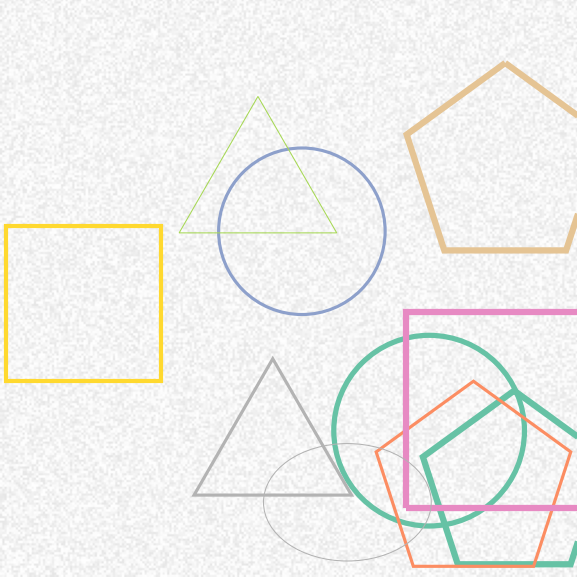[{"shape": "pentagon", "thickness": 3, "radius": 0.83, "center": [0.89, 0.157]}, {"shape": "circle", "thickness": 2.5, "radius": 0.83, "center": [0.743, 0.253]}, {"shape": "pentagon", "thickness": 1.5, "radius": 0.89, "center": [0.82, 0.162]}, {"shape": "circle", "thickness": 1.5, "radius": 0.72, "center": [0.523, 0.599]}, {"shape": "square", "thickness": 3, "radius": 0.85, "center": [0.872, 0.289]}, {"shape": "triangle", "thickness": 0.5, "radius": 0.79, "center": [0.447, 0.675]}, {"shape": "square", "thickness": 2, "radius": 0.67, "center": [0.145, 0.474]}, {"shape": "pentagon", "thickness": 3, "radius": 0.9, "center": [0.875, 0.711]}, {"shape": "triangle", "thickness": 1.5, "radius": 0.79, "center": [0.472, 0.221]}, {"shape": "oval", "thickness": 0.5, "radius": 0.73, "center": [0.601, 0.129]}]